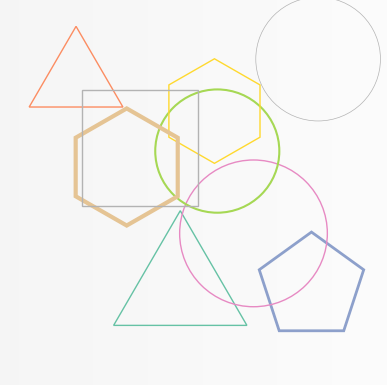[{"shape": "triangle", "thickness": 1, "radius": 0.99, "center": [0.465, 0.254]}, {"shape": "triangle", "thickness": 1, "radius": 0.7, "center": [0.196, 0.792]}, {"shape": "pentagon", "thickness": 2, "radius": 0.71, "center": [0.804, 0.256]}, {"shape": "circle", "thickness": 1, "radius": 0.95, "center": [0.654, 0.394]}, {"shape": "circle", "thickness": 1.5, "radius": 0.8, "center": [0.561, 0.608]}, {"shape": "hexagon", "thickness": 1, "radius": 0.68, "center": [0.553, 0.712]}, {"shape": "hexagon", "thickness": 3, "radius": 0.76, "center": [0.327, 0.566]}, {"shape": "circle", "thickness": 0.5, "radius": 0.8, "center": [0.821, 0.847]}, {"shape": "square", "thickness": 1, "radius": 0.75, "center": [0.361, 0.615]}]